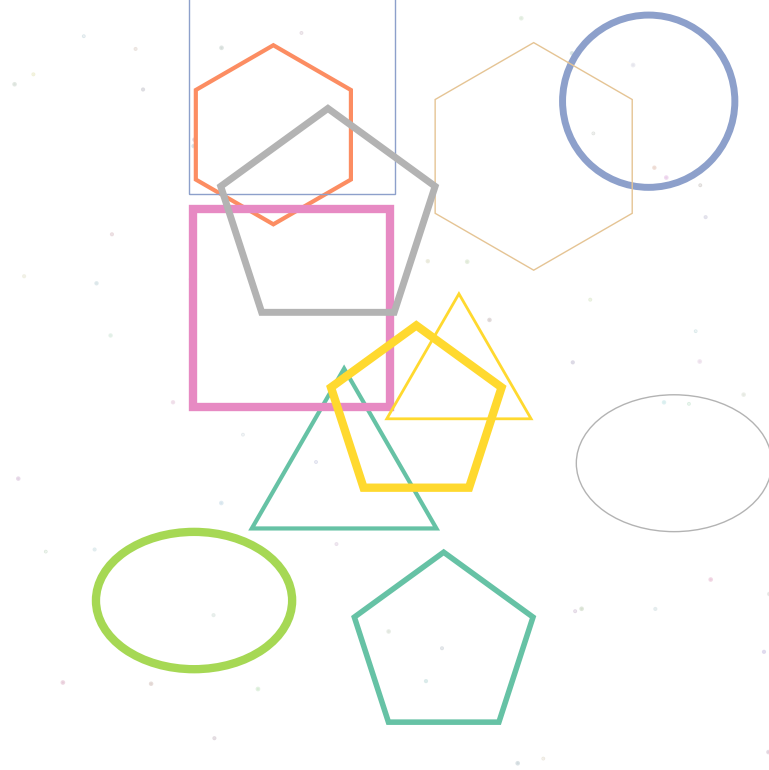[{"shape": "triangle", "thickness": 1.5, "radius": 0.69, "center": [0.447, 0.383]}, {"shape": "pentagon", "thickness": 2, "radius": 0.61, "center": [0.576, 0.161]}, {"shape": "hexagon", "thickness": 1.5, "radius": 0.58, "center": [0.355, 0.825]}, {"shape": "circle", "thickness": 2.5, "radius": 0.56, "center": [0.842, 0.869]}, {"shape": "square", "thickness": 0.5, "radius": 0.67, "center": [0.379, 0.882]}, {"shape": "square", "thickness": 3, "radius": 0.64, "center": [0.379, 0.6]}, {"shape": "oval", "thickness": 3, "radius": 0.64, "center": [0.252, 0.22]}, {"shape": "triangle", "thickness": 1, "radius": 0.54, "center": [0.596, 0.51]}, {"shape": "pentagon", "thickness": 3, "radius": 0.58, "center": [0.541, 0.461]}, {"shape": "hexagon", "thickness": 0.5, "radius": 0.74, "center": [0.693, 0.797]}, {"shape": "oval", "thickness": 0.5, "radius": 0.63, "center": [0.875, 0.398]}, {"shape": "pentagon", "thickness": 2.5, "radius": 0.73, "center": [0.426, 0.713]}]